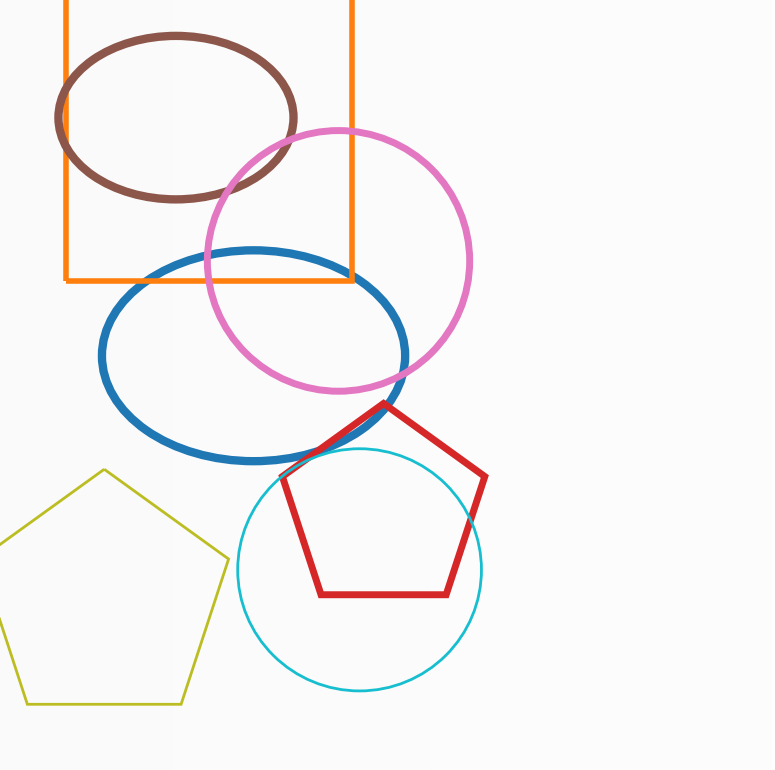[{"shape": "oval", "thickness": 3, "radius": 0.98, "center": [0.327, 0.538]}, {"shape": "square", "thickness": 2, "radius": 0.92, "center": [0.27, 0.82]}, {"shape": "pentagon", "thickness": 2.5, "radius": 0.69, "center": [0.495, 0.339]}, {"shape": "oval", "thickness": 3, "radius": 0.76, "center": [0.227, 0.847]}, {"shape": "circle", "thickness": 2.5, "radius": 0.85, "center": [0.437, 0.661]}, {"shape": "pentagon", "thickness": 1, "radius": 0.84, "center": [0.134, 0.222]}, {"shape": "circle", "thickness": 1, "radius": 0.79, "center": [0.464, 0.26]}]